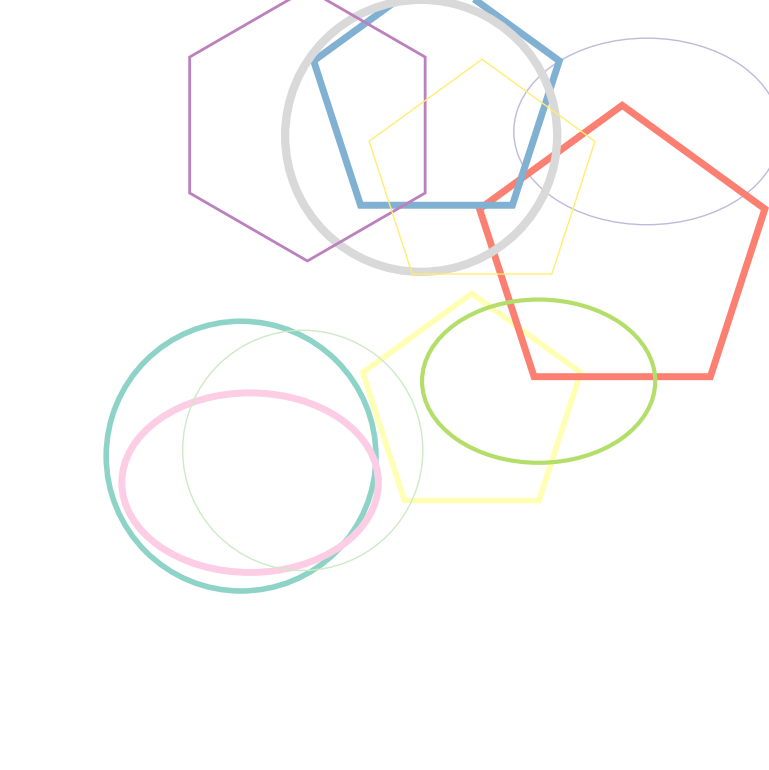[{"shape": "circle", "thickness": 2, "radius": 0.88, "center": [0.313, 0.408]}, {"shape": "pentagon", "thickness": 2, "radius": 0.74, "center": [0.613, 0.47]}, {"shape": "oval", "thickness": 0.5, "radius": 0.87, "center": [0.84, 0.829]}, {"shape": "pentagon", "thickness": 2.5, "radius": 0.97, "center": [0.808, 0.668]}, {"shape": "pentagon", "thickness": 2.5, "radius": 0.84, "center": [0.567, 0.869]}, {"shape": "oval", "thickness": 1.5, "radius": 0.76, "center": [0.7, 0.505]}, {"shape": "oval", "thickness": 2.5, "radius": 0.83, "center": [0.325, 0.373]}, {"shape": "circle", "thickness": 3, "radius": 0.88, "center": [0.547, 0.824]}, {"shape": "hexagon", "thickness": 1, "radius": 0.88, "center": [0.399, 0.838]}, {"shape": "circle", "thickness": 0.5, "radius": 0.78, "center": [0.393, 0.415]}, {"shape": "pentagon", "thickness": 0.5, "radius": 0.77, "center": [0.626, 0.769]}]